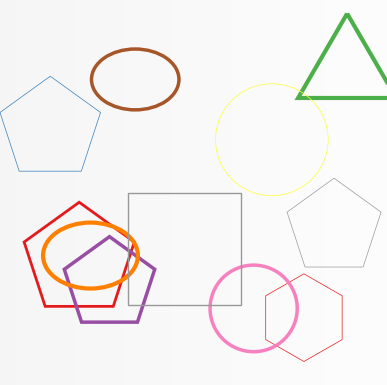[{"shape": "hexagon", "thickness": 0.5, "radius": 0.57, "center": [0.784, 0.175]}, {"shape": "pentagon", "thickness": 2, "radius": 0.75, "center": [0.204, 0.325]}, {"shape": "pentagon", "thickness": 0.5, "radius": 0.68, "center": [0.13, 0.666]}, {"shape": "triangle", "thickness": 3, "radius": 0.73, "center": [0.896, 0.819]}, {"shape": "pentagon", "thickness": 2.5, "radius": 0.61, "center": [0.283, 0.263]}, {"shape": "oval", "thickness": 3, "radius": 0.61, "center": [0.233, 0.336]}, {"shape": "circle", "thickness": 0.5, "radius": 0.73, "center": [0.702, 0.637]}, {"shape": "oval", "thickness": 2.5, "radius": 0.56, "center": [0.349, 0.794]}, {"shape": "circle", "thickness": 2.5, "radius": 0.56, "center": [0.655, 0.199]}, {"shape": "square", "thickness": 1, "radius": 0.73, "center": [0.477, 0.353]}, {"shape": "pentagon", "thickness": 0.5, "radius": 0.64, "center": [0.862, 0.41]}]